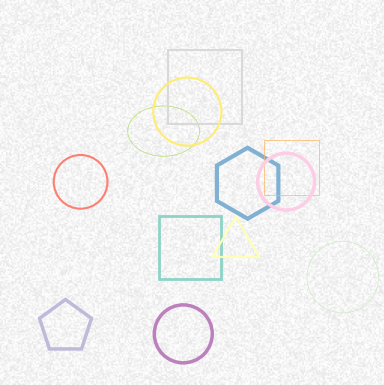[{"shape": "square", "thickness": 2, "radius": 0.4, "center": [0.493, 0.357]}, {"shape": "triangle", "thickness": 1.5, "radius": 0.35, "center": [0.612, 0.368]}, {"shape": "pentagon", "thickness": 2.5, "radius": 0.35, "center": [0.17, 0.151]}, {"shape": "circle", "thickness": 1.5, "radius": 0.35, "center": [0.209, 0.528]}, {"shape": "hexagon", "thickness": 3, "radius": 0.46, "center": [0.643, 0.524]}, {"shape": "square", "thickness": 0.5, "radius": 0.36, "center": [0.757, 0.566]}, {"shape": "oval", "thickness": 0.5, "radius": 0.47, "center": [0.425, 0.659]}, {"shape": "circle", "thickness": 2.5, "radius": 0.37, "center": [0.743, 0.528]}, {"shape": "square", "thickness": 1.5, "radius": 0.48, "center": [0.533, 0.773]}, {"shape": "circle", "thickness": 2.5, "radius": 0.38, "center": [0.476, 0.133]}, {"shape": "circle", "thickness": 0.5, "radius": 0.46, "center": [0.89, 0.28]}, {"shape": "circle", "thickness": 1.5, "radius": 0.44, "center": [0.487, 0.71]}]